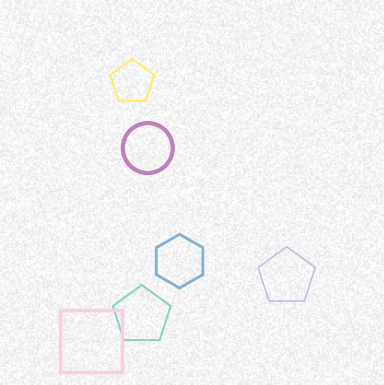[{"shape": "pentagon", "thickness": 1.5, "radius": 0.4, "center": [0.368, 0.181]}, {"shape": "pentagon", "thickness": 1, "radius": 0.39, "center": [0.745, 0.281]}, {"shape": "hexagon", "thickness": 2, "radius": 0.35, "center": [0.466, 0.322]}, {"shape": "square", "thickness": 2.5, "radius": 0.4, "center": [0.237, 0.113]}, {"shape": "circle", "thickness": 3, "radius": 0.32, "center": [0.384, 0.615]}, {"shape": "pentagon", "thickness": 1.5, "radius": 0.3, "center": [0.343, 0.787]}]